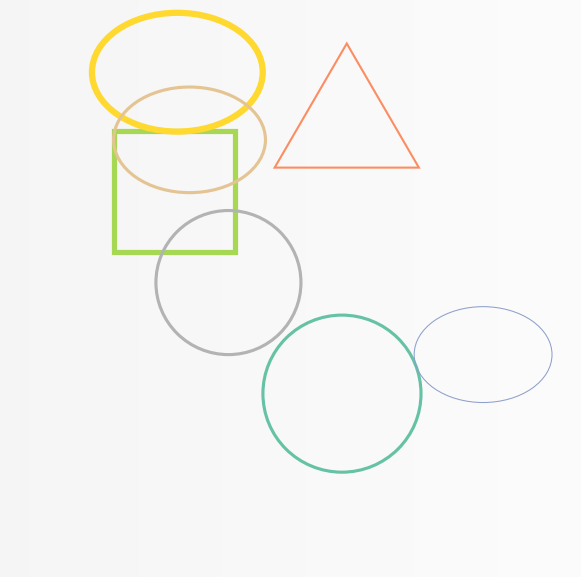[{"shape": "circle", "thickness": 1.5, "radius": 0.68, "center": [0.588, 0.317]}, {"shape": "triangle", "thickness": 1, "radius": 0.72, "center": [0.597, 0.781]}, {"shape": "oval", "thickness": 0.5, "radius": 0.59, "center": [0.831, 0.385]}, {"shape": "square", "thickness": 2.5, "radius": 0.52, "center": [0.3, 0.668]}, {"shape": "oval", "thickness": 3, "radius": 0.73, "center": [0.305, 0.874]}, {"shape": "oval", "thickness": 1.5, "radius": 0.65, "center": [0.326, 0.757]}, {"shape": "circle", "thickness": 1.5, "radius": 0.62, "center": [0.393, 0.51]}]